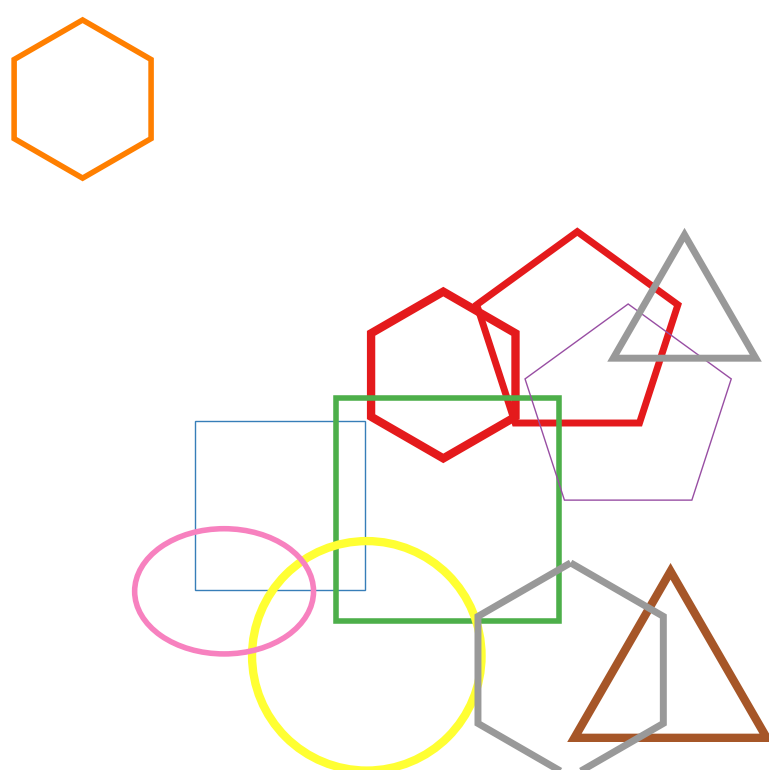[{"shape": "hexagon", "thickness": 3, "radius": 0.54, "center": [0.576, 0.513]}, {"shape": "pentagon", "thickness": 2.5, "radius": 0.69, "center": [0.75, 0.562]}, {"shape": "square", "thickness": 0.5, "radius": 0.55, "center": [0.364, 0.343]}, {"shape": "square", "thickness": 2, "radius": 0.72, "center": [0.581, 0.339]}, {"shape": "pentagon", "thickness": 0.5, "radius": 0.7, "center": [0.816, 0.464]}, {"shape": "hexagon", "thickness": 2, "radius": 0.51, "center": [0.107, 0.871]}, {"shape": "circle", "thickness": 3, "radius": 0.75, "center": [0.476, 0.148]}, {"shape": "triangle", "thickness": 3, "radius": 0.72, "center": [0.871, 0.114]}, {"shape": "oval", "thickness": 2, "radius": 0.58, "center": [0.291, 0.232]}, {"shape": "hexagon", "thickness": 2.5, "radius": 0.69, "center": [0.741, 0.13]}, {"shape": "triangle", "thickness": 2.5, "radius": 0.53, "center": [0.889, 0.588]}]